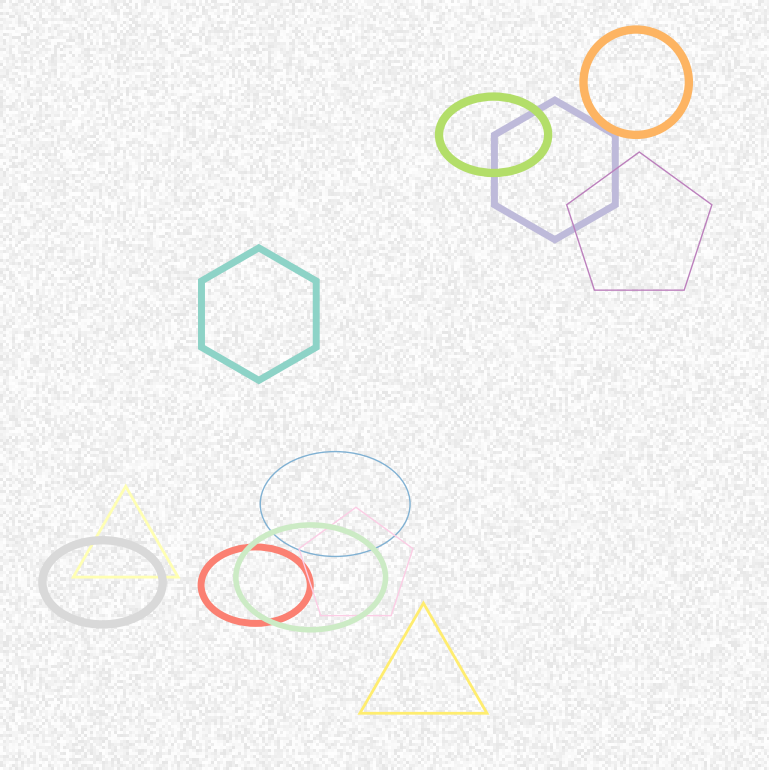[{"shape": "hexagon", "thickness": 2.5, "radius": 0.43, "center": [0.336, 0.592]}, {"shape": "triangle", "thickness": 1, "radius": 0.39, "center": [0.163, 0.29]}, {"shape": "hexagon", "thickness": 2.5, "radius": 0.45, "center": [0.721, 0.779]}, {"shape": "oval", "thickness": 2.5, "radius": 0.35, "center": [0.332, 0.24]}, {"shape": "oval", "thickness": 0.5, "radius": 0.49, "center": [0.435, 0.345]}, {"shape": "circle", "thickness": 3, "radius": 0.34, "center": [0.826, 0.893]}, {"shape": "oval", "thickness": 3, "radius": 0.35, "center": [0.641, 0.825]}, {"shape": "pentagon", "thickness": 0.5, "radius": 0.39, "center": [0.462, 0.263]}, {"shape": "oval", "thickness": 3, "radius": 0.39, "center": [0.133, 0.244]}, {"shape": "pentagon", "thickness": 0.5, "radius": 0.5, "center": [0.83, 0.703]}, {"shape": "oval", "thickness": 2, "radius": 0.49, "center": [0.403, 0.25]}, {"shape": "triangle", "thickness": 1, "radius": 0.48, "center": [0.55, 0.121]}]